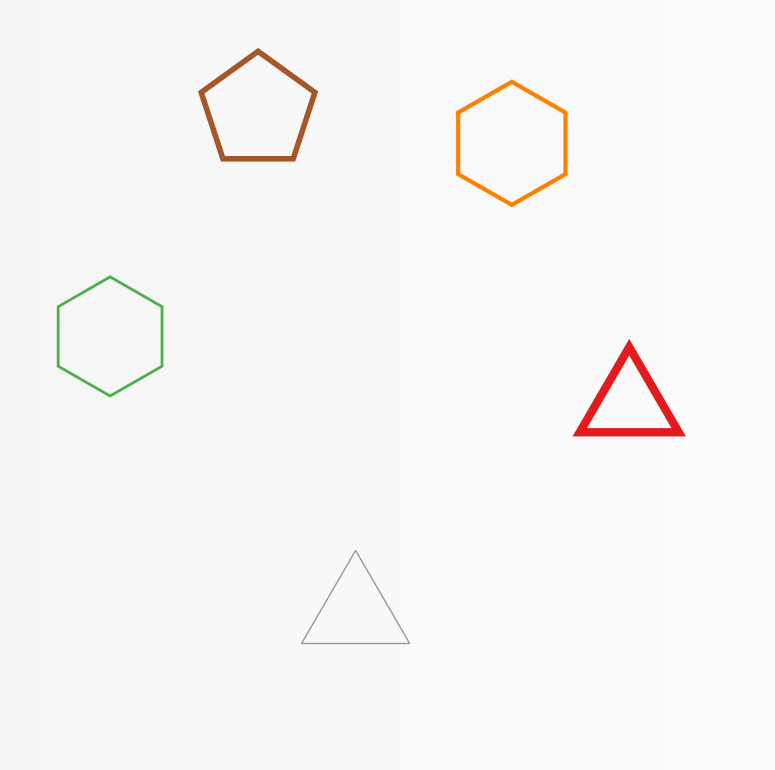[{"shape": "triangle", "thickness": 3, "radius": 0.37, "center": [0.812, 0.475]}, {"shape": "hexagon", "thickness": 1, "radius": 0.39, "center": [0.142, 0.563]}, {"shape": "hexagon", "thickness": 1.5, "radius": 0.4, "center": [0.66, 0.814]}, {"shape": "pentagon", "thickness": 2, "radius": 0.39, "center": [0.333, 0.856]}, {"shape": "triangle", "thickness": 0.5, "radius": 0.4, "center": [0.459, 0.205]}]